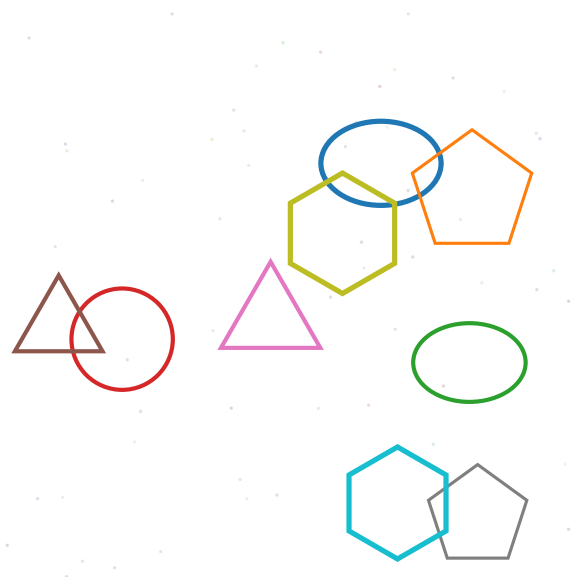[{"shape": "oval", "thickness": 2.5, "radius": 0.52, "center": [0.66, 0.716]}, {"shape": "pentagon", "thickness": 1.5, "radius": 0.54, "center": [0.817, 0.666]}, {"shape": "oval", "thickness": 2, "radius": 0.49, "center": [0.813, 0.371]}, {"shape": "circle", "thickness": 2, "radius": 0.44, "center": [0.211, 0.412]}, {"shape": "triangle", "thickness": 2, "radius": 0.44, "center": [0.102, 0.435]}, {"shape": "triangle", "thickness": 2, "radius": 0.5, "center": [0.469, 0.446]}, {"shape": "pentagon", "thickness": 1.5, "radius": 0.45, "center": [0.827, 0.105]}, {"shape": "hexagon", "thickness": 2.5, "radius": 0.52, "center": [0.593, 0.595]}, {"shape": "hexagon", "thickness": 2.5, "radius": 0.48, "center": [0.688, 0.128]}]